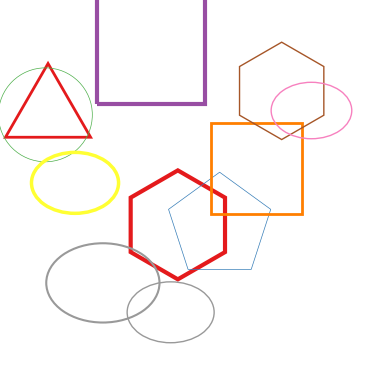[{"shape": "triangle", "thickness": 2, "radius": 0.64, "center": [0.125, 0.707]}, {"shape": "hexagon", "thickness": 3, "radius": 0.71, "center": [0.462, 0.416]}, {"shape": "pentagon", "thickness": 0.5, "radius": 0.7, "center": [0.57, 0.413]}, {"shape": "circle", "thickness": 0.5, "radius": 0.61, "center": [0.118, 0.702]}, {"shape": "square", "thickness": 3, "radius": 0.7, "center": [0.391, 0.87]}, {"shape": "square", "thickness": 2, "radius": 0.59, "center": [0.666, 0.562]}, {"shape": "oval", "thickness": 2.5, "radius": 0.57, "center": [0.195, 0.525]}, {"shape": "hexagon", "thickness": 1, "radius": 0.63, "center": [0.732, 0.764]}, {"shape": "oval", "thickness": 1, "radius": 0.52, "center": [0.809, 0.713]}, {"shape": "oval", "thickness": 1.5, "radius": 0.74, "center": [0.267, 0.265]}, {"shape": "oval", "thickness": 1, "radius": 0.56, "center": [0.443, 0.189]}]